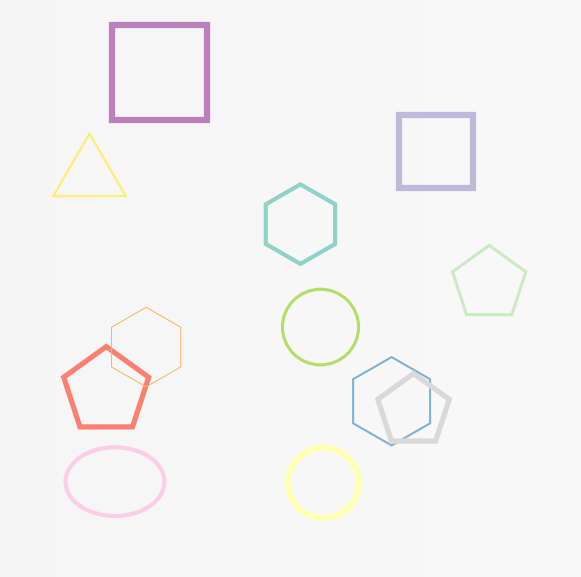[{"shape": "hexagon", "thickness": 2, "radius": 0.34, "center": [0.517, 0.611]}, {"shape": "circle", "thickness": 3, "radius": 0.3, "center": [0.556, 0.163]}, {"shape": "square", "thickness": 3, "radius": 0.32, "center": [0.75, 0.737]}, {"shape": "pentagon", "thickness": 2.5, "radius": 0.38, "center": [0.183, 0.322]}, {"shape": "hexagon", "thickness": 1, "radius": 0.38, "center": [0.674, 0.304]}, {"shape": "hexagon", "thickness": 0.5, "radius": 0.34, "center": [0.251, 0.398]}, {"shape": "circle", "thickness": 1.5, "radius": 0.33, "center": [0.551, 0.433]}, {"shape": "oval", "thickness": 2, "radius": 0.43, "center": [0.198, 0.165]}, {"shape": "pentagon", "thickness": 2.5, "radius": 0.32, "center": [0.711, 0.288]}, {"shape": "square", "thickness": 3, "radius": 0.41, "center": [0.275, 0.874]}, {"shape": "pentagon", "thickness": 1.5, "radius": 0.33, "center": [0.842, 0.508]}, {"shape": "triangle", "thickness": 1, "radius": 0.36, "center": [0.154, 0.696]}]